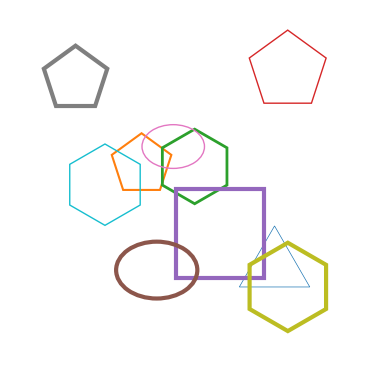[{"shape": "triangle", "thickness": 0.5, "radius": 0.53, "center": [0.713, 0.307]}, {"shape": "pentagon", "thickness": 1.5, "radius": 0.41, "center": [0.368, 0.572]}, {"shape": "hexagon", "thickness": 2, "radius": 0.48, "center": [0.506, 0.568]}, {"shape": "pentagon", "thickness": 1, "radius": 0.52, "center": [0.747, 0.817]}, {"shape": "square", "thickness": 3, "radius": 0.57, "center": [0.571, 0.393]}, {"shape": "oval", "thickness": 3, "radius": 0.53, "center": [0.407, 0.298]}, {"shape": "oval", "thickness": 1, "radius": 0.41, "center": [0.45, 0.619]}, {"shape": "pentagon", "thickness": 3, "radius": 0.43, "center": [0.196, 0.795]}, {"shape": "hexagon", "thickness": 3, "radius": 0.57, "center": [0.748, 0.255]}, {"shape": "hexagon", "thickness": 1, "radius": 0.53, "center": [0.273, 0.52]}]